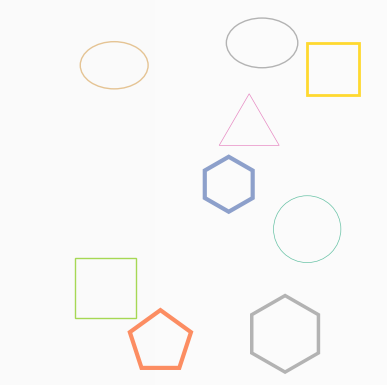[{"shape": "circle", "thickness": 0.5, "radius": 0.43, "center": [0.793, 0.405]}, {"shape": "pentagon", "thickness": 3, "radius": 0.41, "center": [0.414, 0.112]}, {"shape": "hexagon", "thickness": 3, "radius": 0.36, "center": [0.59, 0.521]}, {"shape": "triangle", "thickness": 0.5, "radius": 0.45, "center": [0.643, 0.667]}, {"shape": "square", "thickness": 1, "radius": 0.39, "center": [0.273, 0.252]}, {"shape": "square", "thickness": 2, "radius": 0.34, "center": [0.86, 0.82]}, {"shape": "oval", "thickness": 1, "radius": 0.44, "center": [0.295, 0.83]}, {"shape": "hexagon", "thickness": 2.5, "radius": 0.5, "center": [0.736, 0.133]}, {"shape": "oval", "thickness": 1, "radius": 0.46, "center": [0.676, 0.889]}]